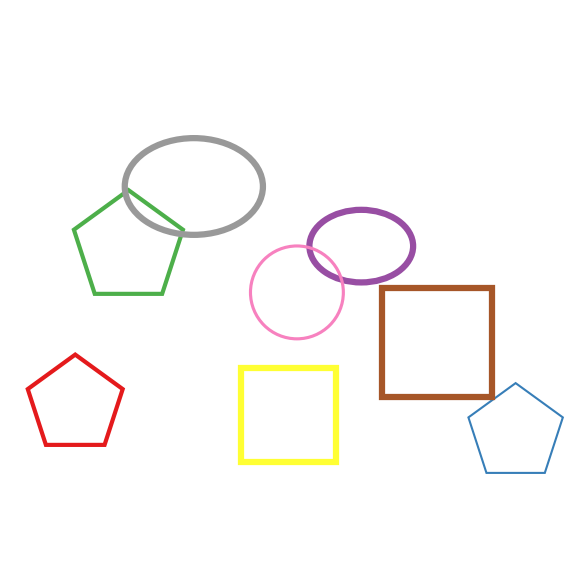[{"shape": "pentagon", "thickness": 2, "radius": 0.43, "center": [0.13, 0.299]}, {"shape": "pentagon", "thickness": 1, "radius": 0.43, "center": [0.893, 0.25]}, {"shape": "pentagon", "thickness": 2, "radius": 0.5, "center": [0.222, 0.571]}, {"shape": "oval", "thickness": 3, "radius": 0.45, "center": [0.626, 0.573]}, {"shape": "square", "thickness": 3, "radius": 0.41, "center": [0.5, 0.281]}, {"shape": "square", "thickness": 3, "radius": 0.47, "center": [0.757, 0.407]}, {"shape": "circle", "thickness": 1.5, "radius": 0.4, "center": [0.514, 0.493]}, {"shape": "oval", "thickness": 3, "radius": 0.6, "center": [0.336, 0.676]}]